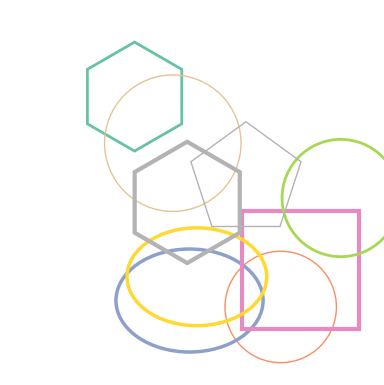[{"shape": "hexagon", "thickness": 2, "radius": 0.71, "center": [0.35, 0.749]}, {"shape": "circle", "thickness": 1, "radius": 0.72, "center": [0.729, 0.203]}, {"shape": "oval", "thickness": 2.5, "radius": 0.96, "center": [0.492, 0.219]}, {"shape": "square", "thickness": 3, "radius": 0.76, "center": [0.781, 0.299]}, {"shape": "circle", "thickness": 2, "radius": 0.76, "center": [0.885, 0.486]}, {"shape": "oval", "thickness": 2.5, "radius": 0.91, "center": [0.511, 0.281]}, {"shape": "circle", "thickness": 1, "radius": 0.89, "center": [0.449, 0.628]}, {"shape": "hexagon", "thickness": 3, "radius": 0.79, "center": [0.486, 0.474]}, {"shape": "pentagon", "thickness": 1, "radius": 0.75, "center": [0.639, 0.533]}]